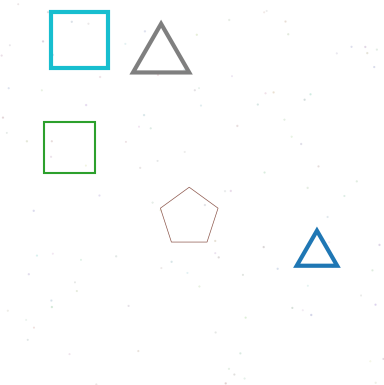[{"shape": "triangle", "thickness": 3, "radius": 0.3, "center": [0.823, 0.34]}, {"shape": "square", "thickness": 1.5, "radius": 0.33, "center": [0.18, 0.618]}, {"shape": "pentagon", "thickness": 0.5, "radius": 0.39, "center": [0.491, 0.435]}, {"shape": "triangle", "thickness": 3, "radius": 0.42, "center": [0.418, 0.854]}, {"shape": "square", "thickness": 3, "radius": 0.37, "center": [0.206, 0.895]}]